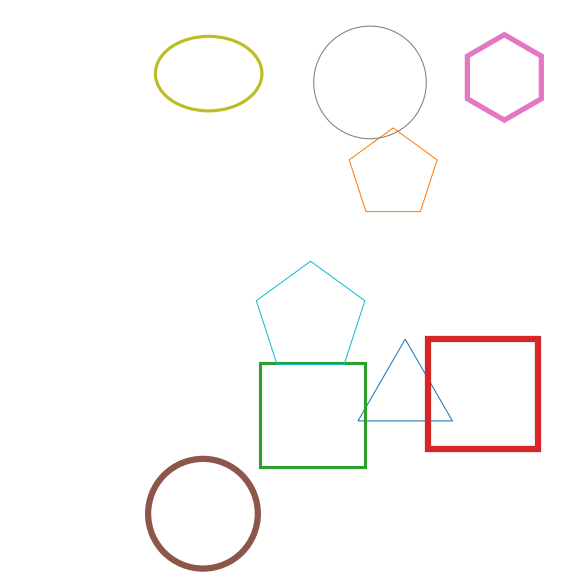[{"shape": "triangle", "thickness": 0.5, "radius": 0.47, "center": [0.702, 0.317]}, {"shape": "pentagon", "thickness": 0.5, "radius": 0.4, "center": [0.681, 0.698]}, {"shape": "square", "thickness": 1.5, "radius": 0.45, "center": [0.542, 0.28]}, {"shape": "square", "thickness": 3, "radius": 0.48, "center": [0.836, 0.317]}, {"shape": "circle", "thickness": 3, "radius": 0.47, "center": [0.351, 0.11]}, {"shape": "hexagon", "thickness": 2.5, "radius": 0.37, "center": [0.873, 0.865]}, {"shape": "circle", "thickness": 0.5, "radius": 0.49, "center": [0.641, 0.856]}, {"shape": "oval", "thickness": 1.5, "radius": 0.46, "center": [0.361, 0.872]}, {"shape": "pentagon", "thickness": 0.5, "radius": 0.49, "center": [0.538, 0.448]}]